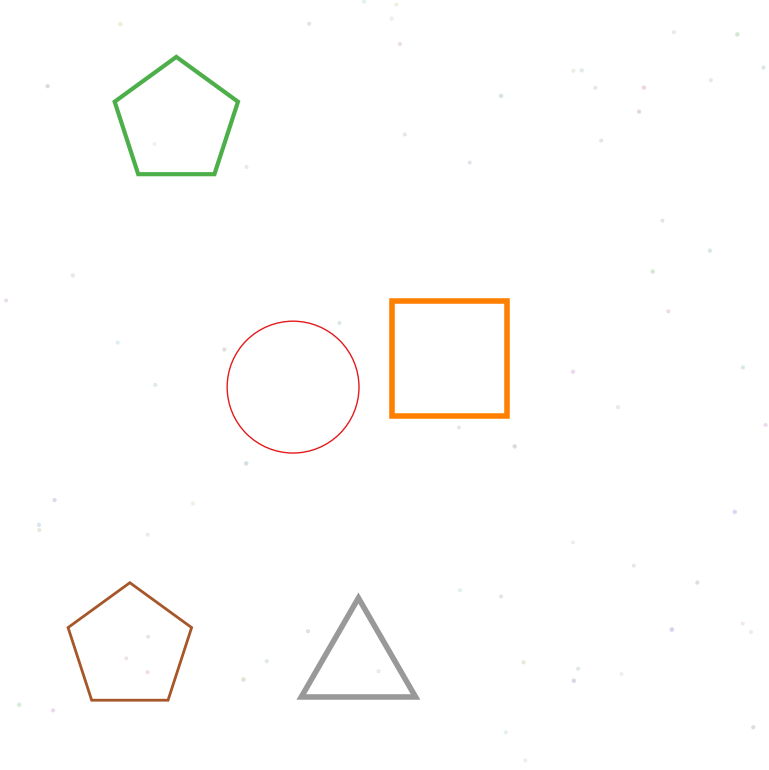[{"shape": "circle", "thickness": 0.5, "radius": 0.43, "center": [0.381, 0.497]}, {"shape": "pentagon", "thickness": 1.5, "radius": 0.42, "center": [0.229, 0.842]}, {"shape": "square", "thickness": 2, "radius": 0.37, "center": [0.583, 0.534]}, {"shape": "pentagon", "thickness": 1, "radius": 0.42, "center": [0.169, 0.159]}, {"shape": "triangle", "thickness": 2, "radius": 0.43, "center": [0.465, 0.138]}]